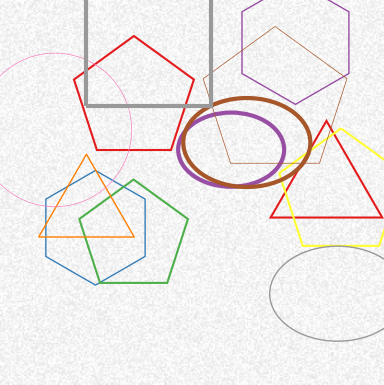[{"shape": "triangle", "thickness": 1.5, "radius": 0.84, "center": [0.848, 0.519]}, {"shape": "pentagon", "thickness": 1.5, "radius": 0.82, "center": [0.348, 0.743]}, {"shape": "hexagon", "thickness": 1, "radius": 0.74, "center": [0.248, 0.408]}, {"shape": "pentagon", "thickness": 1.5, "radius": 0.74, "center": [0.347, 0.385]}, {"shape": "hexagon", "thickness": 1, "radius": 0.8, "center": [0.767, 0.889]}, {"shape": "oval", "thickness": 3, "radius": 0.69, "center": [0.6, 0.611]}, {"shape": "triangle", "thickness": 1, "radius": 0.72, "center": [0.225, 0.456]}, {"shape": "pentagon", "thickness": 1.5, "radius": 0.84, "center": [0.886, 0.498]}, {"shape": "pentagon", "thickness": 0.5, "radius": 0.98, "center": [0.714, 0.735]}, {"shape": "oval", "thickness": 3, "radius": 0.83, "center": [0.641, 0.63]}, {"shape": "circle", "thickness": 0.5, "radius": 1.0, "center": [0.142, 0.663]}, {"shape": "square", "thickness": 3, "radius": 0.81, "center": [0.386, 0.887]}, {"shape": "oval", "thickness": 1, "radius": 0.88, "center": [0.877, 0.237]}]